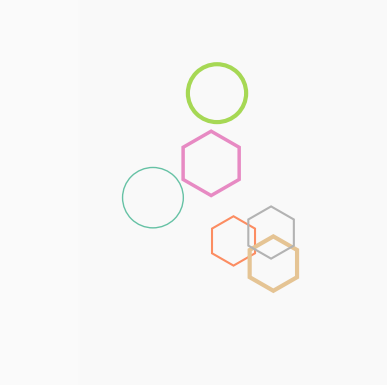[{"shape": "circle", "thickness": 1, "radius": 0.39, "center": [0.395, 0.487]}, {"shape": "hexagon", "thickness": 1.5, "radius": 0.32, "center": [0.603, 0.374]}, {"shape": "hexagon", "thickness": 2.5, "radius": 0.42, "center": [0.545, 0.576]}, {"shape": "circle", "thickness": 3, "radius": 0.38, "center": [0.56, 0.758]}, {"shape": "hexagon", "thickness": 3, "radius": 0.35, "center": [0.705, 0.315]}, {"shape": "hexagon", "thickness": 1.5, "radius": 0.34, "center": [0.7, 0.396]}]